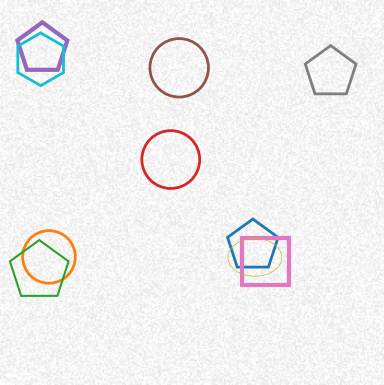[{"shape": "pentagon", "thickness": 2, "radius": 0.34, "center": [0.657, 0.362]}, {"shape": "circle", "thickness": 2, "radius": 0.34, "center": [0.127, 0.333]}, {"shape": "pentagon", "thickness": 1.5, "radius": 0.4, "center": [0.102, 0.296]}, {"shape": "circle", "thickness": 2, "radius": 0.38, "center": [0.444, 0.586]}, {"shape": "pentagon", "thickness": 3, "radius": 0.34, "center": [0.11, 0.874]}, {"shape": "circle", "thickness": 2, "radius": 0.38, "center": [0.465, 0.824]}, {"shape": "square", "thickness": 3, "radius": 0.31, "center": [0.69, 0.32]}, {"shape": "pentagon", "thickness": 2, "radius": 0.35, "center": [0.859, 0.812]}, {"shape": "oval", "thickness": 0.5, "radius": 0.35, "center": [0.662, 0.331]}, {"shape": "hexagon", "thickness": 2, "radius": 0.34, "center": [0.106, 0.846]}]